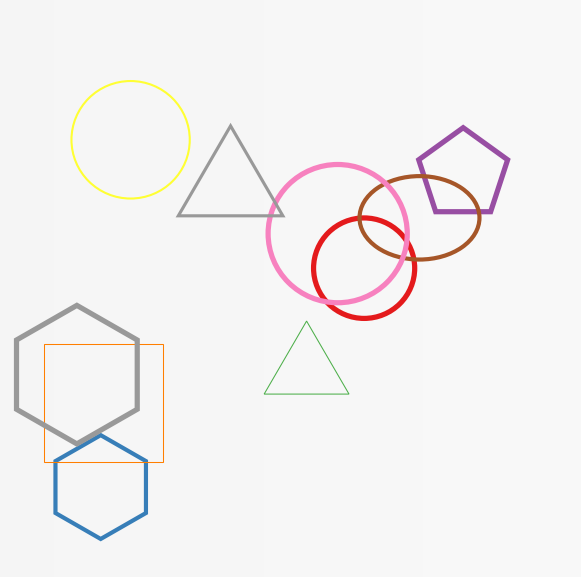[{"shape": "circle", "thickness": 2.5, "radius": 0.43, "center": [0.626, 0.535]}, {"shape": "hexagon", "thickness": 2, "radius": 0.45, "center": [0.173, 0.156]}, {"shape": "triangle", "thickness": 0.5, "radius": 0.42, "center": [0.527, 0.359]}, {"shape": "pentagon", "thickness": 2.5, "radius": 0.4, "center": [0.797, 0.698]}, {"shape": "square", "thickness": 0.5, "radius": 0.51, "center": [0.178, 0.301]}, {"shape": "circle", "thickness": 1, "radius": 0.51, "center": [0.225, 0.757]}, {"shape": "oval", "thickness": 2, "radius": 0.52, "center": [0.722, 0.622]}, {"shape": "circle", "thickness": 2.5, "radius": 0.6, "center": [0.581, 0.595]}, {"shape": "triangle", "thickness": 1.5, "radius": 0.52, "center": [0.397, 0.677]}, {"shape": "hexagon", "thickness": 2.5, "radius": 0.6, "center": [0.132, 0.35]}]